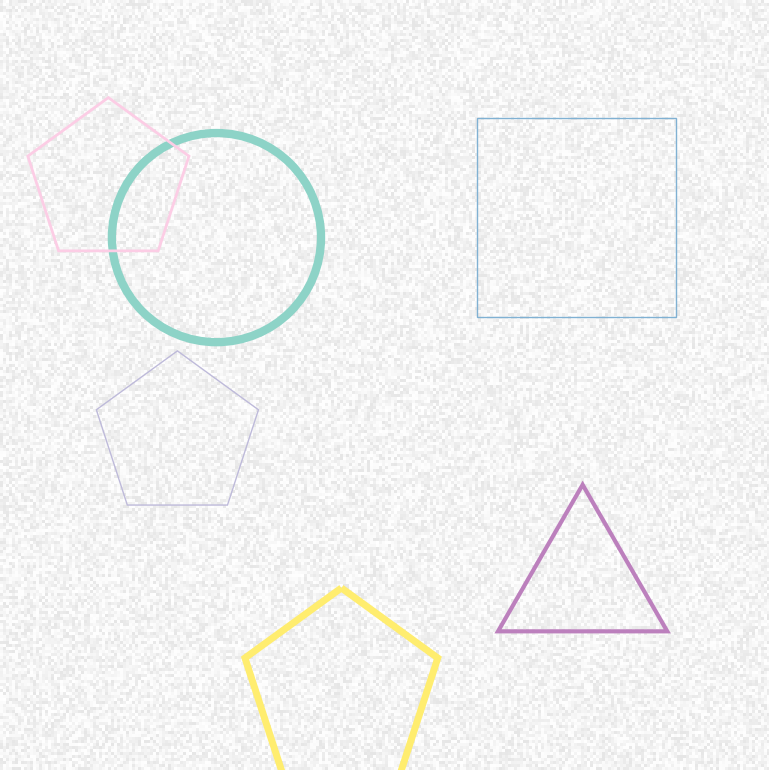[{"shape": "circle", "thickness": 3, "radius": 0.68, "center": [0.281, 0.691]}, {"shape": "pentagon", "thickness": 0.5, "radius": 0.55, "center": [0.23, 0.434]}, {"shape": "square", "thickness": 0.5, "radius": 0.65, "center": [0.748, 0.717]}, {"shape": "pentagon", "thickness": 1, "radius": 0.55, "center": [0.141, 0.763]}, {"shape": "triangle", "thickness": 1.5, "radius": 0.63, "center": [0.757, 0.244]}, {"shape": "pentagon", "thickness": 2.5, "radius": 0.66, "center": [0.443, 0.105]}]